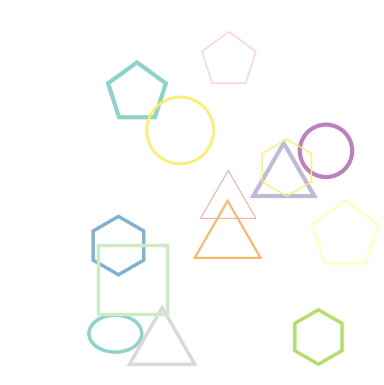[{"shape": "pentagon", "thickness": 3, "radius": 0.39, "center": [0.356, 0.759]}, {"shape": "oval", "thickness": 2.5, "radius": 0.34, "center": [0.3, 0.133]}, {"shape": "pentagon", "thickness": 1.5, "radius": 0.45, "center": [0.897, 0.389]}, {"shape": "triangle", "thickness": 3, "radius": 0.46, "center": [0.737, 0.537]}, {"shape": "triangle", "thickness": 0.5, "radius": 0.41, "center": [0.593, 0.474]}, {"shape": "hexagon", "thickness": 2.5, "radius": 0.38, "center": [0.308, 0.362]}, {"shape": "triangle", "thickness": 1.5, "radius": 0.49, "center": [0.591, 0.38]}, {"shape": "hexagon", "thickness": 2.5, "radius": 0.35, "center": [0.827, 0.125]}, {"shape": "pentagon", "thickness": 1, "radius": 0.37, "center": [0.595, 0.844]}, {"shape": "triangle", "thickness": 2.5, "radius": 0.49, "center": [0.421, 0.103]}, {"shape": "circle", "thickness": 3, "radius": 0.34, "center": [0.847, 0.608]}, {"shape": "square", "thickness": 2.5, "radius": 0.45, "center": [0.343, 0.274]}, {"shape": "hexagon", "thickness": 1, "radius": 0.37, "center": [0.745, 0.565]}, {"shape": "circle", "thickness": 2, "radius": 0.43, "center": [0.468, 0.661]}]